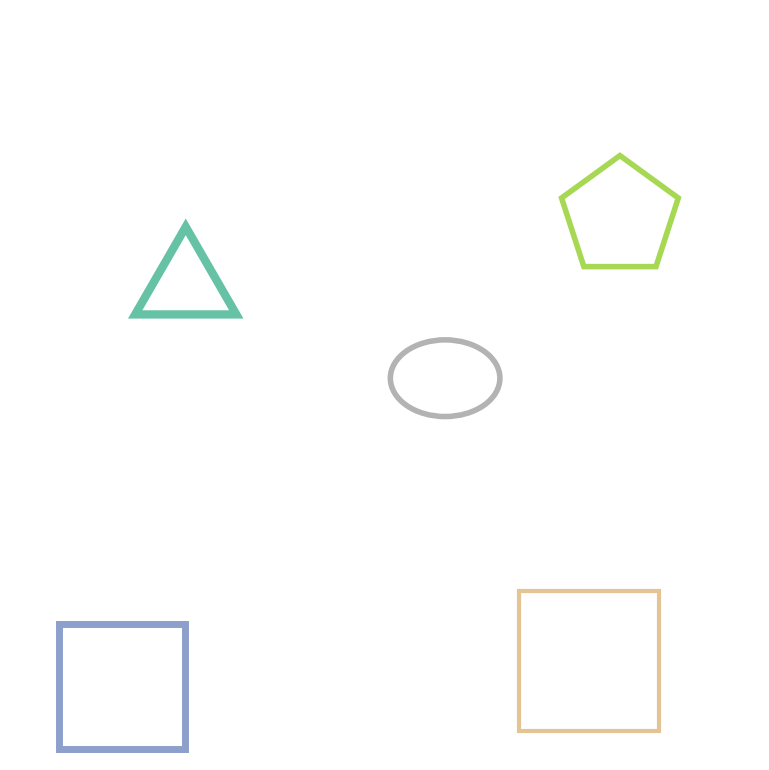[{"shape": "triangle", "thickness": 3, "radius": 0.38, "center": [0.241, 0.63]}, {"shape": "square", "thickness": 2.5, "radius": 0.41, "center": [0.158, 0.109]}, {"shape": "pentagon", "thickness": 2, "radius": 0.4, "center": [0.805, 0.718]}, {"shape": "square", "thickness": 1.5, "radius": 0.45, "center": [0.765, 0.141]}, {"shape": "oval", "thickness": 2, "radius": 0.36, "center": [0.578, 0.509]}]